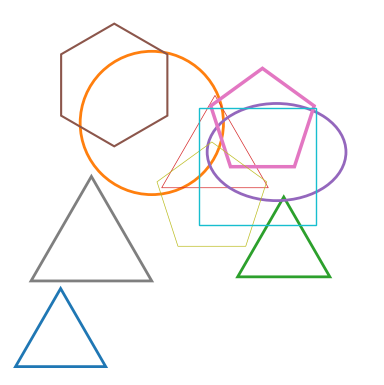[{"shape": "triangle", "thickness": 2, "radius": 0.68, "center": [0.157, 0.115]}, {"shape": "circle", "thickness": 2, "radius": 0.93, "center": [0.394, 0.681]}, {"shape": "triangle", "thickness": 2, "radius": 0.69, "center": [0.737, 0.35]}, {"shape": "triangle", "thickness": 0.5, "radius": 0.8, "center": [0.558, 0.592]}, {"shape": "oval", "thickness": 2, "radius": 0.9, "center": [0.718, 0.605]}, {"shape": "hexagon", "thickness": 1.5, "radius": 0.8, "center": [0.297, 0.779]}, {"shape": "pentagon", "thickness": 2.5, "radius": 0.71, "center": [0.682, 0.681]}, {"shape": "triangle", "thickness": 2, "radius": 0.9, "center": [0.237, 0.361]}, {"shape": "pentagon", "thickness": 0.5, "radius": 0.75, "center": [0.55, 0.481]}, {"shape": "square", "thickness": 1, "radius": 0.76, "center": [0.668, 0.568]}]